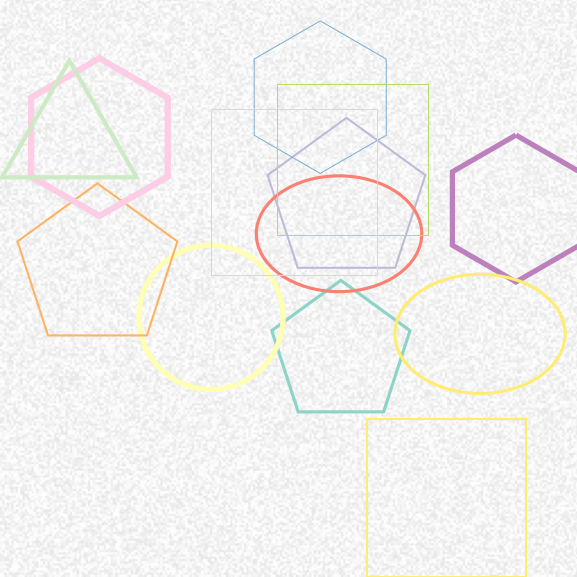[{"shape": "pentagon", "thickness": 1.5, "radius": 0.63, "center": [0.59, 0.388]}, {"shape": "circle", "thickness": 2.5, "radius": 0.62, "center": [0.365, 0.449]}, {"shape": "pentagon", "thickness": 1, "radius": 0.72, "center": [0.6, 0.652]}, {"shape": "oval", "thickness": 1.5, "radius": 0.72, "center": [0.587, 0.594]}, {"shape": "hexagon", "thickness": 0.5, "radius": 0.66, "center": [0.555, 0.831]}, {"shape": "pentagon", "thickness": 1, "radius": 0.73, "center": [0.169, 0.536]}, {"shape": "square", "thickness": 0.5, "radius": 0.66, "center": [0.611, 0.723]}, {"shape": "hexagon", "thickness": 3, "radius": 0.68, "center": [0.172, 0.762]}, {"shape": "square", "thickness": 0.5, "radius": 0.72, "center": [0.508, 0.667]}, {"shape": "hexagon", "thickness": 2.5, "radius": 0.64, "center": [0.893, 0.638]}, {"shape": "triangle", "thickness": 2, "radius": 0.67, "center": [0.12, 0.759]}, {"shape": "square", "thickness": 1, "radius": 0.69, "center": [0.773, 0.137]}, {"shape": "oval", "thickness": 1.5, "radius": 0.74, "center": [0.831, 0.421]}]